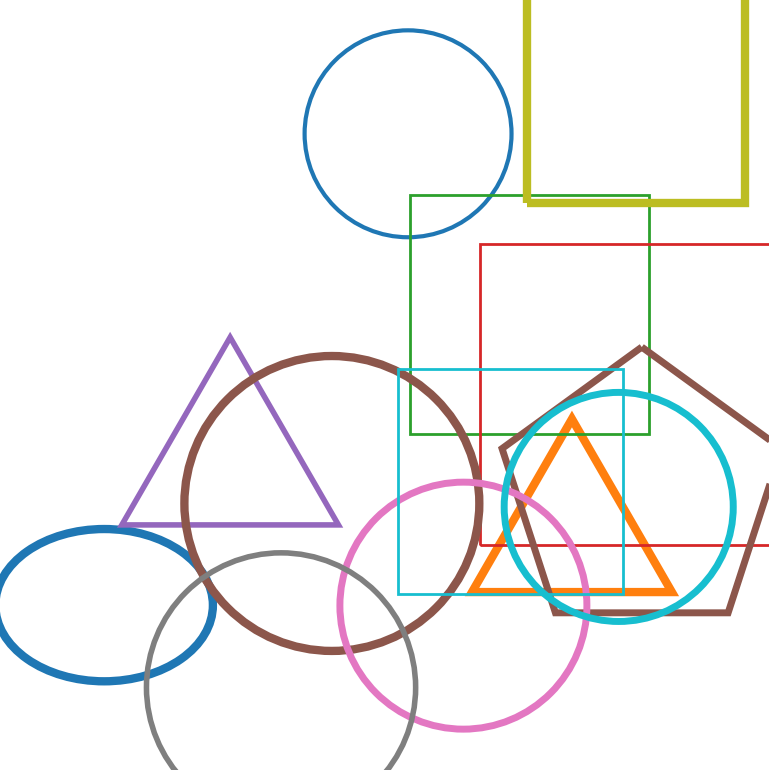[{"shape": "circle", "thickness": 1.5, "radius": 0.67, "center": [0.53, 0.826]}, {"shape": "oval", "thickness": 3, "radius": 0.71, "center": [0.135, 0.214]}, {"shape": "triangle", "thickness": 3, "radius": 0.75, "center": [0.743, 0.306]}, {"shape": "square", "thickness": 1, "radius": 0.78, "center": [0.687, 0.591]}, {"shape": "square", "thickness": 1, "radius": 0.98, "center": [0.819, 0.488]}, {"shape": "triangle", "thickness": 2, "radius": 0.81, "center": [0.299, 0.399]}, {"shape": "circle", "thickness": 3, "radius": 0.96, "center": [0.431, 0.346]}, {"shape": "pentagon", "thickness": 2.5, "radius": 0.95, "center": [0.833, 0.358]}, {"shape": "circle", "thickness": 2.5, "radius": 0.8, "center": [0.602, 0.213]}, {"shape": "circle", "thickness": 2, "radius": 0.87, "center": [0.365, 0.107]}, {"shape": "square", "thickness": 3, "radius": 0.71, "center": [0.826, 0.878]}, {"shape": "square", "thickness": 1, "radius": 0.73, "center": [0.663, 0.375]}, {"shape": "circle", "thickness": 2.5, "radius": 0.74, "center": [0.804, 0.342]}]